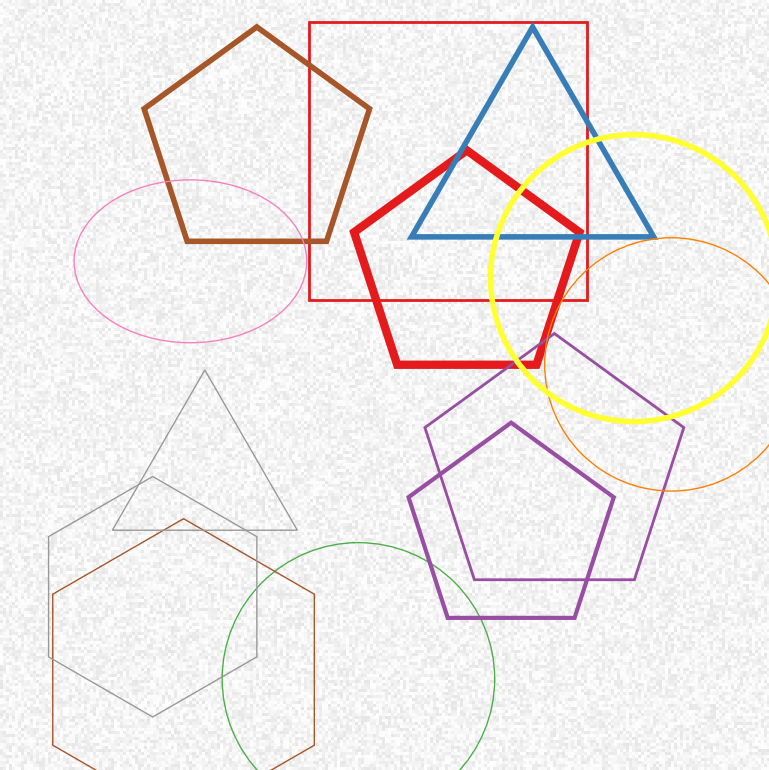[{"shape": "pentagon", "thickness": 3, "radius": 0.77, "center": [0.606, 0.651]}, {"shape": "square", "thickness": 1, "radius": 0.9, "center": [0.582, 0.791]}, {"shape": "triangle", "thickness": 2, "radius": 0.91, "center": [0.692, 0.783]}, {"shape": "circle", "thickness": 0.5, "radius": 0.88, "center": [0.465, 0.118]}, {"shape": "pentagon", "thickness": 1, "radius": 0.88, "center": [0.72, 0.39]}, {"shape": "pentagon", "thickness": 1.5, "radius": 0.7, "center": [0.664, 0.311]}, {"shape": "circle", "thickness": 0.5, "radius": 0.82, "center": [0.872, 0.527]}, {"shape": "circle", "thickness": 2, "radius": 0.93, "center": [0.823, 0.639]}, {"shape": "pentagon", "thickness": 2, "radius": 0.77, "center": [0.334, 0.811]}, {"shape": "hexagon", "thickness": 0.5, "radius": 0.98, "center": [0.238, 0.13]}, {"shape": "oval", "thickness": 0.5, "radius": 0.76, "center": [0.247, 0.661]}, {"shape": "hexagon", "thickness": 0.5, "radius": 0.78, "center": [0.198, 0.225]}, {"shape": "triangle", "thickness": 0.5, "radius": 0.69, "center": [0.266, 0.381]}]